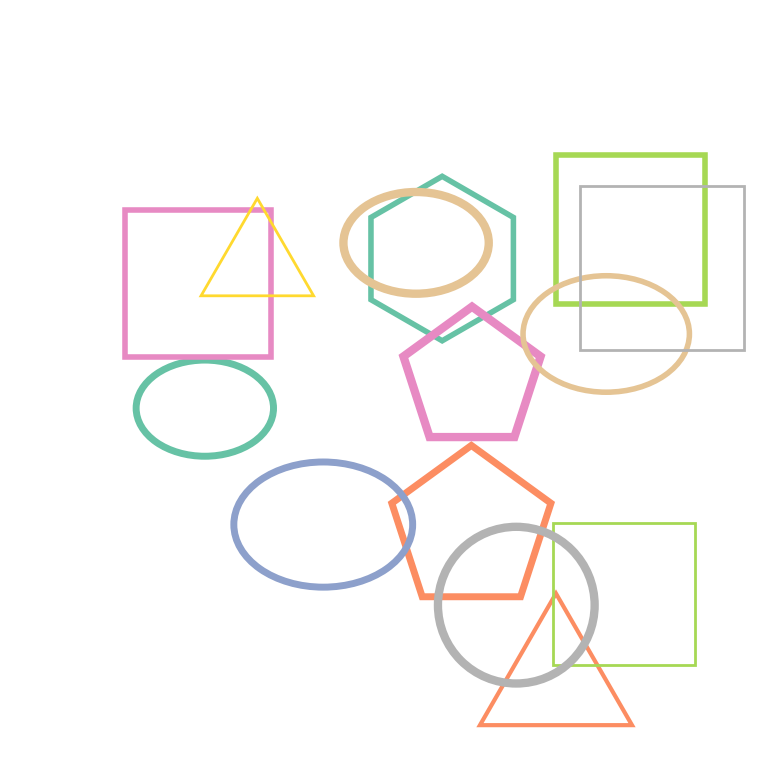[{"shape": "oval", "thickness": 2.5, "radius": 0.45, "center": [0.266, 0.47]}, {"shape": "hexagon", "thickness": 2, "radius": 0.53, "center": [0.574, 0.664]}, {"shape": "triangle", "thickness": 1.5, "radius": 0.57, "center": [0.722, 0.115]}, {"shape": "pentagon", "thickness": 2.5, "radius": 0.54, "center": [0.612, 0.313]}, {"shape": "oval", "thickness": 2.5, "radius": 0.58, "center": [0.42, 0.319]}, {"shape": "square", "thickness": 2, "radius": 0.48, "center": [0.257, 0.632]}, {"shape": "pentagon", "thickness": 3, "radius": 0.47, "center": [0.613, 0.508]}, {"shape": "square", "thickness": 1, "radius": 0.46, "center": [0.81, 0.228]}, {"shape": "square", "thickness": 2, "radius": 0.48, "center": [0.819, 0.701]}, {"shape": "triangle", "thickness": 1, "radius": 0.42, "center": [0.334, 0.658]}, {"shape": "oval", "thickness": 3, "radius": 0.47, "center": [0.54, 0.685]}, {"shape": "oval", "thickness": 2, "radius": 0.54, "center": [0.787, 0.566]}, {"shape": "circle", "thickness": 3, "radius": 0.51, "center": [0.671, 0.214]}, {"shape": "square", "thickness": 1, "radius": 0.53, "center": [0.86, 0.652]}]